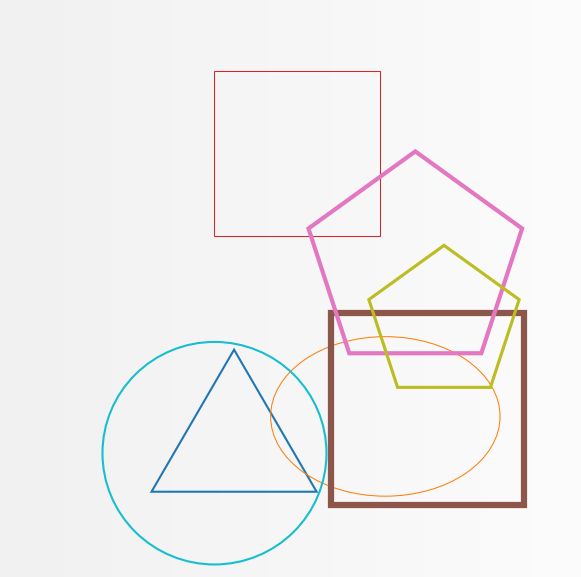[{"shape": "triangle", "thickness": 1, "radius": 0.82, "center": [0.403, 0.23]}, {"shape": "oval", "thickness": 0.5, "radius": 0.99, "center": [0.663, 0.278]}, {"shape": "square", "thickness": 0.5, "radius": 0.71, "center": [0.511, 0.733]}, {"shape": "square", "thickness": 3, "radius": 0.83, "center": [0.735, 0.291]}, {"shape": "pentagon", "thickness": 2, "radius": 0.97, "center": [0.714, 0.544]}, {"shape": "pentagon", "thickness": 1.5, "radius": 0.68, "center": [0.764, 0.438]}, {"shape": "circle", "thickness": 1, "radius": 0.96, "center": [0.369, 0.214]}]